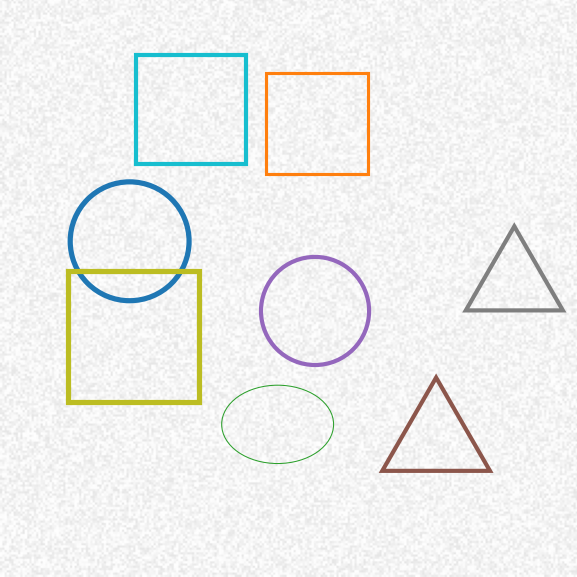[{"shape": "circle", "thickness": 2.5, "radius": 0.51, "center": [0.224, 0.581]}, {"shape": "square", "thickness": 1.5, "radius": 0.44, "center": [0.549, 0.785]}, {"shape": "oval", "thickness": 0.5, "radius": 0.48, "center": [0.481, 0.264]}, {"shape": "circle", "thickness": 2, "radius": 0.47, "center": [0.546, 0.461]}, {"shape": "triangle", "thickness": 2, "radius": 0.54, "center": [0.755, 0.238]}, {"shape": "triangle", "thickness": 2, "radius": 0.49, "center": [0.891, 0.51]}, {"shape": "square", "thickness": 2.5, "radius": 0.57, "center": [0.232, 0.416]}, {"shape": "square", "thickness": 2, "radius": 0.48, "center": [0.331, 0.81]}]